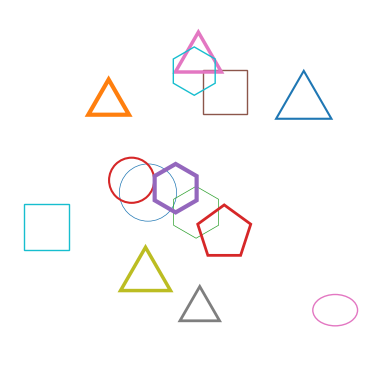[{"shape": "triangle", "thickness": 1.5, "radius": 0.41, "center": [0.789, 0.733]}, {"shape": "circle", "thickness": 0.5, "radius": 0.37, "center": [0.384, 0.5]}, {"shape": "triangle", "thickness": 3, "radius": 0.31, "center": [0.282, 0.733]}, {"shape": "hexagon", "thickness": 0.5, "radius": 0.34, "center": [0.509, 0.449]}, {"shape": "circle", "thickness": 1.5, "radius": 0.29, "center": [0.342, 0.532]}, {"shape": "pentagon", "thickness": 2, "radius": 0.36, "center": [0.582, 0.395]}, {"shape": "hexagon", "thickness": 3, "radius": 0.31, "center": [0.456, 0.511]}, {"shape": "square", "thickness": 1, "radius": 0.29, "center": [0.585, 0.762]}, {"shape": "triangle", "thickness": 2.5, "radius": 0.35, "center": [0.515, 0.847]}, {"shape": "oval", "thickness": 1, "radius": 0.29, "center": [0.871, 0.194]}, {"shape": "triangle", "thickness": 2, "radius": 0.3, "center": [0.519, 0.196]}, {"shape": "triangle", "thickness": 2.5, "radius": 0.37, "center": [0.378, 0.283]}, {"shape": "hexagon", "thickness": 1, "radius": 0.31, "center": [0.505, 0.815]}, {"shape": "square", "thickness": 1, "radius": 0.29, "center": [0.122, 0.41]}]